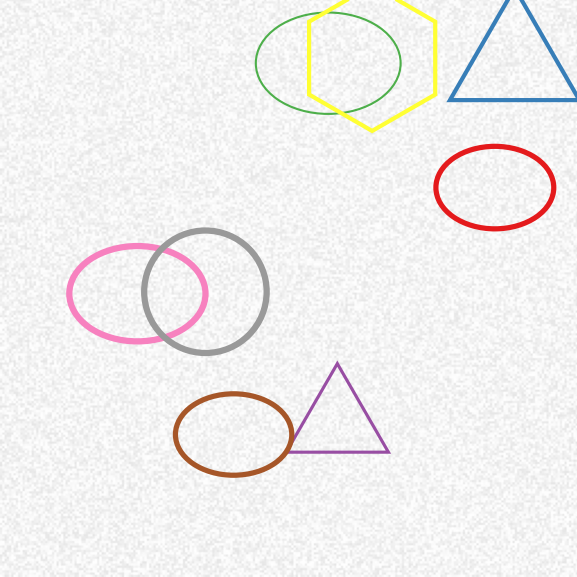[{"shape": "oval", "thickness": 2.5, "radius": 0.51, "center": [0.857, 0.674]}, {"shape": "triangle", "thickness": 2, "radius": 0.65, "center": [0.891, 0.89]}, {"shape": "oval", "thickness": 1, "radius": 0.63, "center": [0.568, 0.89]}, {"shape": "triangle", "thickness": 1.5, "radius": 0.51, "center": [0.584, 0.267]}, {"shape": "hexagon", "thickness": 2, "radius": 0.63, "center": [0.644, 0.898]}, {"shape": "oval", "thickness": 2.5, "radius": 0.5, "center": [0.405, 0.247]}, {"shape": "oval", "thickness": 3, "radius": 0.59, "center": [0.238, 0.491]}, {"shape": "circle", "thickness": 3, "radius": 0.53, "center": [0.356, 0.494]}]